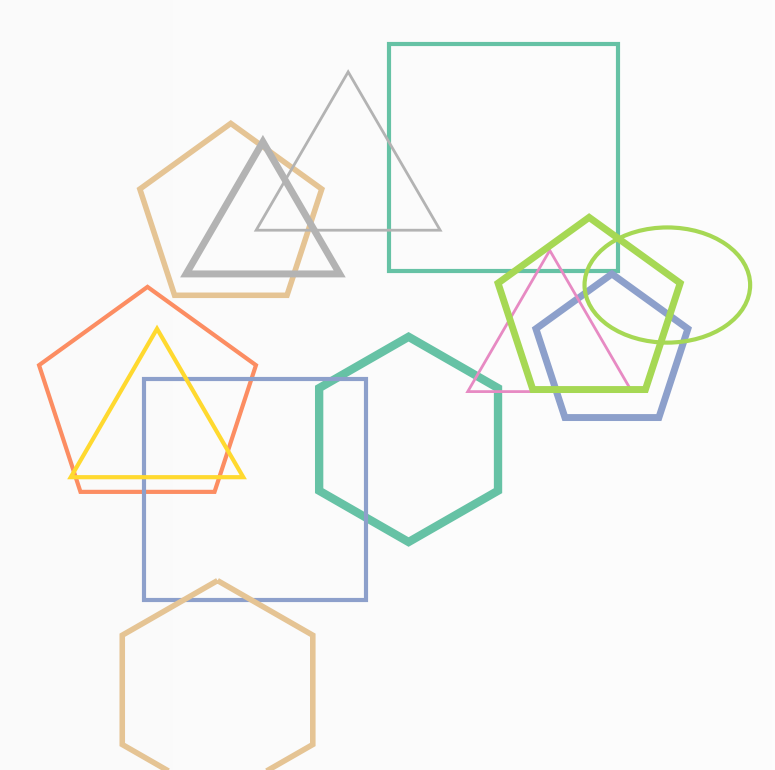[{"shape": "square", "thickness": 1.5, "radius": 0.74, "center": [0.649, 0.795]}, {"shape": "hexagon", "thickness": 3, "radius": 0.67, "center": [0.527, 0.429]}, {"shape": "pentagon", "thickness": 1.5, "radius": 0.74, "center": [0.19, 0.48]}, {"shape": "pentagon", "thickness": 2.5, "radius": 0.52, "center": [0.79, 0.541]}, {"shape": "square", "thickness": 1.5, "radius": 0.72, "center": [0.329, 0.364]}, {"shape": "triangle", "thickness": 1, "radius": 0.61, "center": [0.709, 0.553]}, {"shape": "oval", "thickness": 1.5, "radius": 0.53, "center": [0.861, 0.63]}, {"shape": "pentagon", "thickness": 2.5, "radius": 0.62, "center": [0.76, 0.594]}, {"shape": "triangle", "thickness": 1.5, "radius": 0.64, "center": [0.203, 0.445]}, {"shape": "hexagon", "thickness": 2, "radius": 0.71, "center": [0.281, 0.104]}, {"shape": "pentagon", "thickness": 2, "radius": 0.62, "center": [0.298, 0.716]}, {"shape": "triangle", "thickness": 2.5, "radius": 0.57, "center": [0.339, 0.701]}, {"shape": "triangle", "thickness": 1, "radius": 0.69, "center": [0.449, 0.77]}]